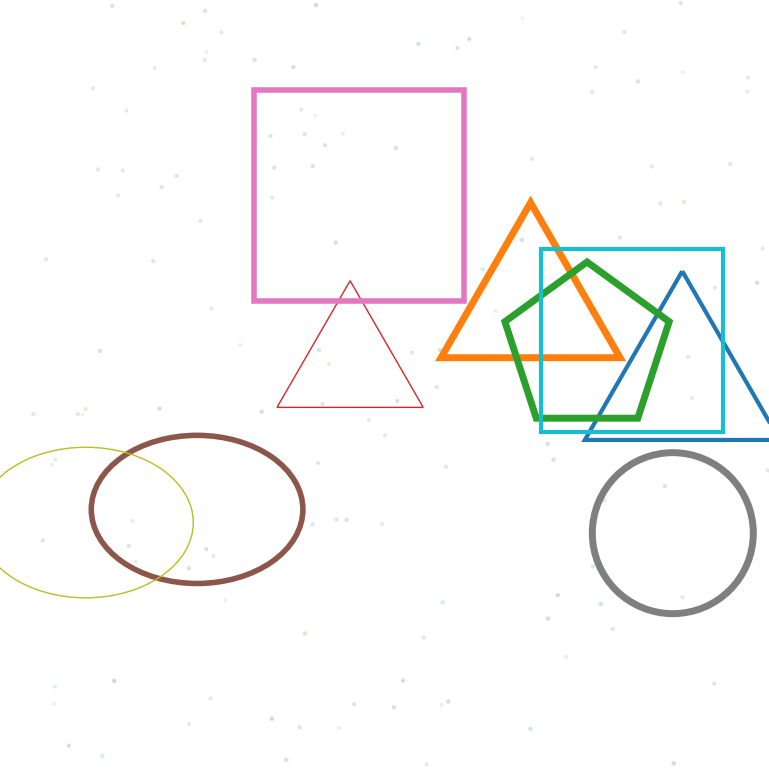[{"shape": "triangle", "thickness": 1.5, "radius": 0.73, "center": [0.886, 0.502]}, {"shape": "triangle", "thickness": 2.5, "radius": 0.67, "center": [0.689, 0.603]}, {"shape": "pentagon", "thickness": 2.5, "radius": 0.56, "center": [0.762, 0.548]}, {"shape": "triangle", "thickness": 0.5, "radius": 0.55, "center": [0.455, 0.526]}, {"shape": "oval", "thickness": 2, "radius": 0.69, "center": [0.256, 0.338]}, {"shape": "square", "thickness": 2, "radius": 0.68, "center": [0.466, 0.746]}, {"shape": "circle", "thickness": 2.5, "radius": 0.52, "center": [0.874, 0.308]}, {"shape": "oval", "thickness": 0.5, "radius": 0.7, "center": [0.111, 0.321]}, {"shape": "square", "thickness": 1.5, "radius": 0.59, "center": [0.821, 0.558]}]